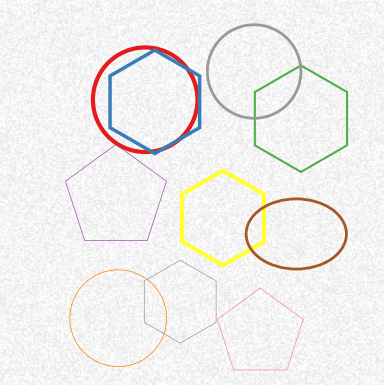[{"shape": "circle", "thickness": 3, "radius": 0.68, "center": [0.377, 0.741]}, {"shape": "hexagon", "thickness": 2.5, "radius": 0.67, "center": [0.402, 0.736]}, {"shape": "hexagon", "thickness": 1.5, "radius": 0.69, "center": [0.782, 0.692]}, {"shape": "pentagon", "thickness": 0.5, "radius": 0.69, "center": [0.301, 0.487]}, {"shape": "circle", "thickness": 0.5, "radius": 0.63, "center": [0.307, 0.173]}, {"shape": "hexagon", "thickness": 3, "radius": 0.62, "center": [0.579, 0.434]}, {"shape": "oval", "thickness": 2, "radius": 0.65, "center": [0.77, 0.392]}, {"shape": "pentagon", "thickness": 0.5, "radius": 0.59, "center": [0.676, 0.134]}, {"shape": "circle", "thickness": 2, "radius": 0.61, "center": [0.66, 0.814]}, {"shape": "hexagon", "thickness": 0.5, "radius": 0.54, "center": [0.468, 0.216]}]